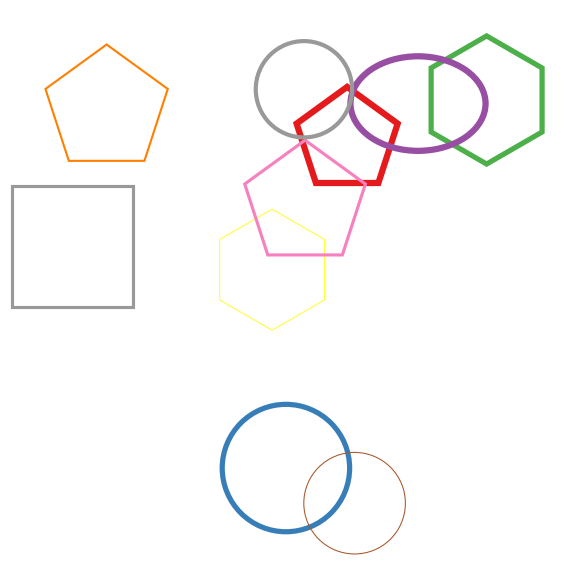[{"shape": "pentagon", "thickness": 3, "radius": 0.46, "center": [0.601, 0.757]}, {"shape": "circle", "thickness": 2.5, "radius": 0.55, "center": [0.495, 0.189]}, {"shape": "hexagon", "thickness": 2.5, "radius": 0.55, "center": [0.843, 0.826]}, {"shape": "oval", "thickness": 3, "radius": 0.58, "center": [0.724, 0.82]}, {"shape": "pentagon", "thickness": 1, "radius": 0.56, "center": [0.185, 0.811]}, {"shape": "hexagon", "thickness": 0.5, "radius": 0.52, "center": [0.471, 0.532]}, {"shape": "circle", "thickness": 0.5, "radius": 0.44, "center": [0.614, 0.128]}, {"shape": "pentagon", "thickness": 1.5, "radius": 0.55, "center": [0.528, 0.647]}, {"shape": "square", "thickness": 1.5, "radius": 0.52, "center": [0.126, 0.572]}, {"shape": "circle", "thickness": 2, "radius": 0.42, "center": [0.526, 0.845]}]